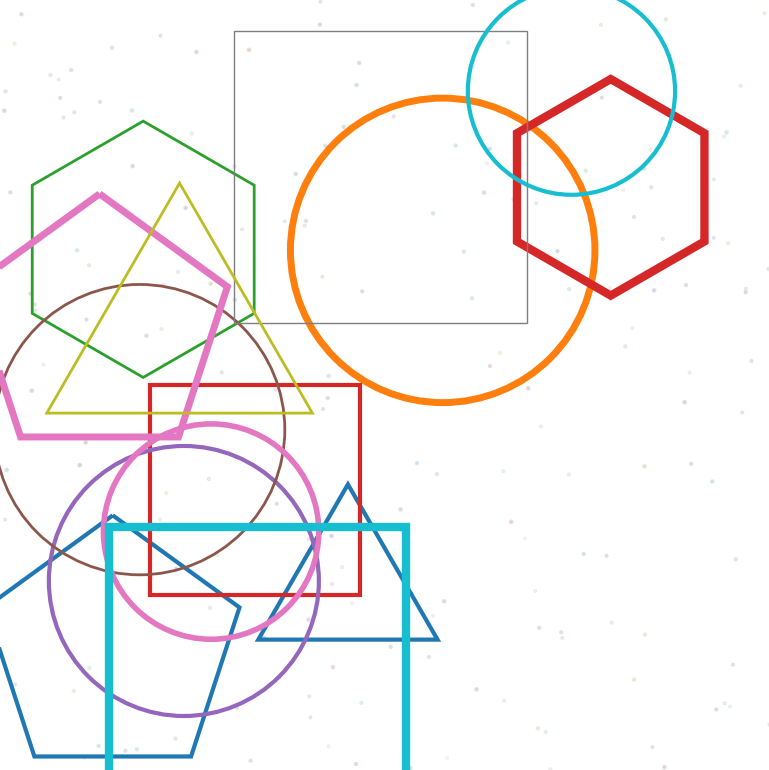[{"shape": "pentagon", "thickness": 1.5, "radius": 0.87, "center": [0.146, 0.158]}, {"shape": "triangle", "thickness": 1.5, "radius": 0.67, "center": [0.452, 0.237]}, {"shape": "circle", "thickness": 2.5, "radius": 0.99, "center": [0.575, 0.675]}, {"shape": "hexagon", "thickness": 1, "radius": 0.83, "center": [0.186, 0.676]}, {"shape": "square", "thickness": 1.5, "radius": 0.68, "center": [0.331, 0.364]}, {"shape": "hexagon", "thickness": 3, "radius": 0.7, "center": [0.793, 0.757]}, {"shape": "circle", "thickness": 1.5, "radius": 0.88, "center": [0.239, 0.245]}, {"shape": "circle", "thickness": 1, "radius": 0.94, "center": [0.181, 0.442]}, {"shape": "pentagon", "thickness": 2.5, "radius": 0.87, "center": [0.129, 0.574]}, {"shape": "circle", "thickness": 2, "radius": 0.7, "center": [0.274, 0.31]}, {"shape": "square", "thickness": 0.5, "radius": 0.95, "center": [0.494, 0.77]}, {"shape": "triangle", "thickness": 1, "radius": 1.0, "center": [0.233, 0.563]}, {"shape": "square", "thickness": 3, "radius": 0.97, "center": [0.335, 0.123]}, {"shape": "circle", "thickness": 1.5, "radius": 0.67, "center": [0.742, 0.882]}]